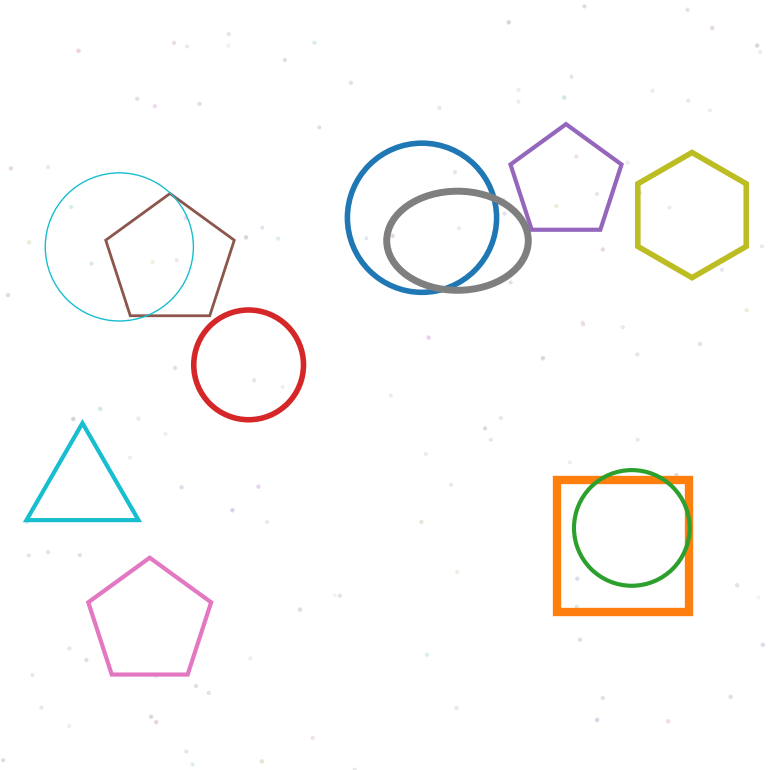[{"shape": "circle", "thickness": 2, "radius": 0.48, "center": [0.548, 0.717]}, {"shape": "square", "thickness": 3, "radius": 0.43, "center": [0.809, 0.291]}, {"shape": "circle", "thickness": 1.5, "radius": 0.38, "center": [0.821, 0.314]}, {"shape": "circle", "thickness": 2, "radius": 0.36, "center": [0.323, 0.526]}, {"shape": "pentagon", "thickness": 1.5, "radius": 0.38, "center": [0.735, 0.763]}, {"shape": "pentagon", "thickness": 1, "radius": 0.44, "center": [0.221, 0.661]}, {"shape": "pentagon", "thickness": 1.5, "radius": 0.42, "center": [0.194, 0.192]}, {"shape": "oval", "thickness": 2.5, "radius": 0.46, "center": [0.594, 0.687]}, {"shape": "hexagon", "thickness": 2, "radius": 0.41, "center": [0.899, 0.721]}, {"shape": "circle", "thickness": 0.5, "radius": 0.48, "center": [0.155, 0.679]}, {"shape": "triangle", "thickness": 1.5, "radius": 0.42, "center": [0.107, 0.367]}]